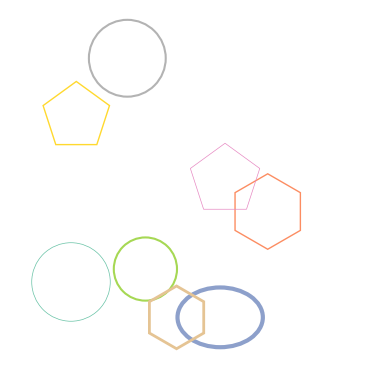[{"shape": "circle", "thickness": 0.5, "radius": 0.51, "center": [0.184, 0.268]}, {"shape": "hexagon", "thickness": 1, "radius": 0.49, "center": [0.695, 0.451]}, {"shape": "oval", "thickness": 3, "radius": 0.55, "center": [0.572, 0.176]}, {"shape": "pentagon", "thickness": 0.5, "radius": 0.47, "center": [0.585, 0.533]}, {"shape": "circle", "thickness": 1.5, "radius": 0.41, "center": [0.378, 0.301]}, {"shape": "pentagon", "thickness": 1, "radius": 0.45, "center": [0.198, 0.698]}, {"shape": "hexagon", "thickness": 2, "radius": 0.41, "center": [0.459, 0.176]}, {"shape": "circle", "thickness": 1.5, "radius": 0.5, "center": [0.331, 0.849]}]